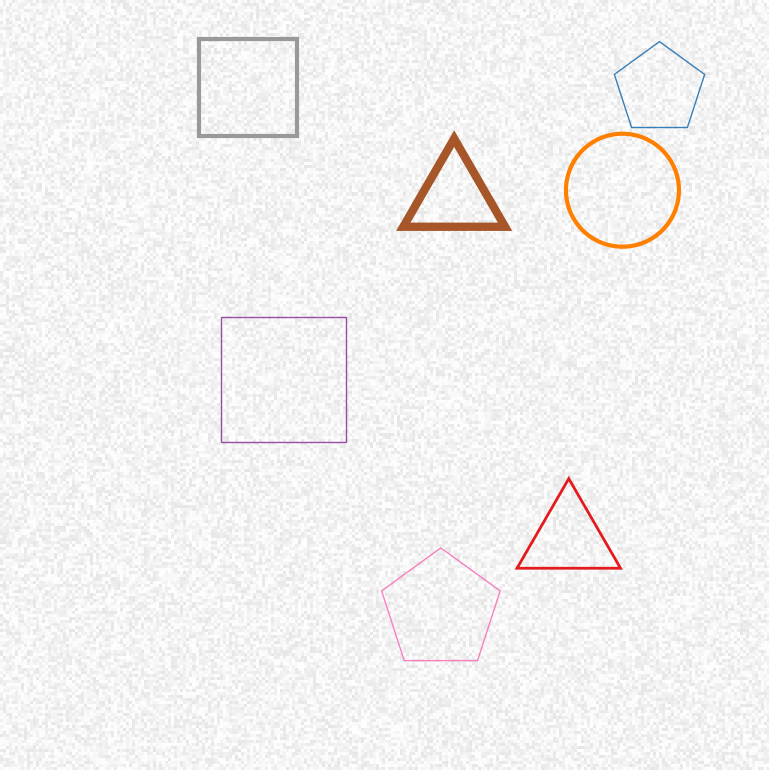[{"shape": "triangle", "thickness": 1, "radius": 0.39, "center": [0.739, 0.301]}, {"shape": "pentagon", "thickness": 0.5, "radius": 0.31, "center": [0.856, 0.884]}, {"shape": "square", "thickness": 0.5, "radius": 0.41, "center": [0.368, 0.507]}, {"shape": "circle", "thickness": 1.5, "radius": 0.37, "center": [0.808, 0.753]}, {"shape": "triangle", "thickness": 3, "radius": 0.38, "center": [0.59, 0.744]}, {"shape": "pentagon", "thickness": 0.5, "radius": 0.4, "center": [0.573, 0.208]}, {"shape": "square", "thickness": 1.5, "radius": 0.32, "center": [0.322, 0.886]}]